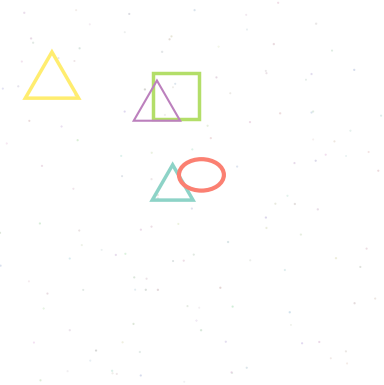[{"shape": "triangle", "thickness": 2.5, "radius": 0.31, "center": [0.448, 0.511]}, {"shape": "oval", "thickness": 3, "radius": 0.29, "center": [0.523, 0.546]}, {"shape": "square", "thickness": 2.5, "radius": 0.3, "center": [0.457, 0.751]}, {"shape": "triangle", "thickness": 1.5, "radius": 0.35, "center": [0.408, 0.721]}, {"shape": "triangle", "thickness": 2.5, "radius": 0.4, "center": [0.135, 0.785]}]